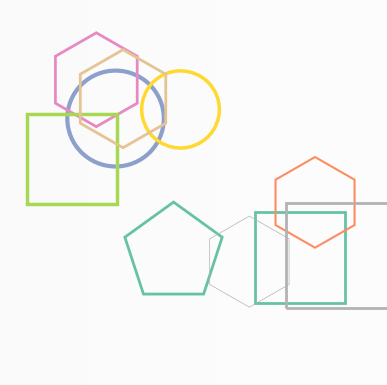[{"shape": "square", "thickness": 2, "radius": 0.58, "center": [0.774, 0.331]}, {"shape": "pentagon", "thickness": 2, "radius": 0.66, "center": [0.448, 0.343]}, {"shape": "hexagon", "thickness": 1.5, "radius": 0.59, "center": [0.813, 0.474]}, {"shape": "circle", "thickness": 3, "radius": 0.62, "center": [0.298, 0.692]}, {"shape": "hexagon", "thickness": 2, "radius": 0.61, "center": [0.249, 0.793]}, {"shape": "square", "thickness": 2.5, "radius": 0.58, "center": [0.185, 0.587]}, {"shape": "circle", "thickness": 2.5, "radius": 0.5, "center": [0.466, 0.716]}, {"shape": "hexagon", "thickness": 2, "radius": 0.64, "center": [0.317, 0.744]}, {"shape": "square", "thickness": 2, "radius": 0.68, "center": [0.873, 0.336]}, {"shape": "hexagon", "thickness": 0.5, "radius": 0.59, "center": [0.644, 0.32]}]